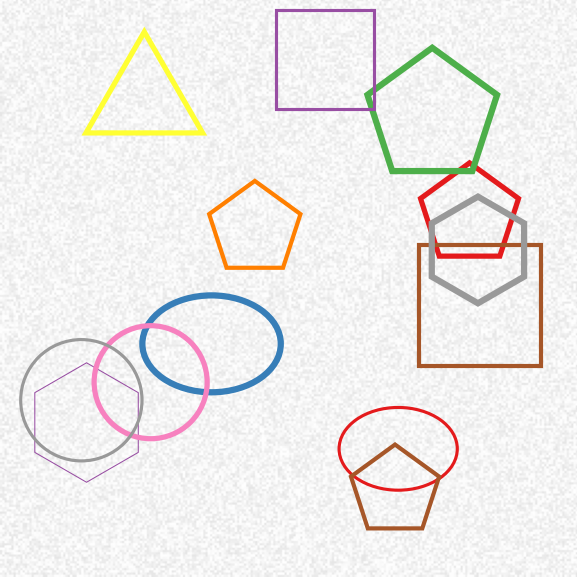[{"shape": "oval", "thickness": 1.5, "radius": 0.51, "center": [0.689, 0.222]}, {"shape": "pentagon", "thickness": 2.5, "radius": 0.45, "center": [0.813, 0.628]}, {"shape": "oval", "thickness": 3, "radius": 0.6, "center": [0.366, 0.404]}, {"shape": "pentagon", "thickness": 3, "radius": 0.59, "center": [0.748, 0.798]}, {"shape": "hexagon", "thickness": 0.5, "radius": 0.52, "center": [0.15, 0.267]}, {"shape": "square", "thickness": 1.5, "radius": 0.43, "center": [0.563, 0.896]}, {"shape": "pentagon", "thickness": 2, "radius": 0.42, "center": [0.441, 0.603]}, {"shape": "triangle", "thickness": 2.5, "radius": 0.58, "center": [0.25, 0.827]}, {"shape": "square", "thickness": 2, "radius": 0.53, "center": [0.831, 0.47]}, {"shape": "pentagon", "thickness": 2, "radius": 0.4, "center": [0.684, 0.149]}, {"shape": "circle", "thickness": 2.5, "radius": 0.49, "center": [0.261, 0.337]}, {"shape": "hexagon", "thickness": 3, "radius": 0.46, "center": [0.828, 0.566]}, {"shape": "circle", "thickness": 1.5, "radius": 0.53, "center": [0.141, 0.306]}]